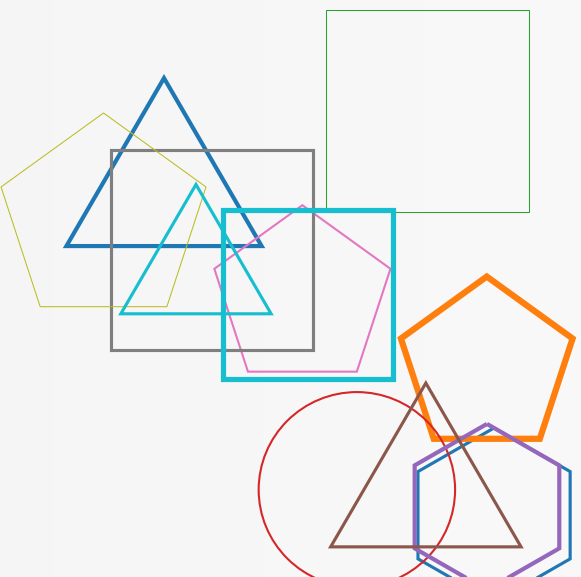[{"shape": "triangle", "thickness": 2, "radius": 0.97, "center": [0.282, 0.67]}, {"shape": "hexagon", "thickness": 1.5, "radius": 0.76, "center": [0.85, 0.107]}, {"shape": "pentagon", "thickness": 3, "radius": 0.78, "center": [0.837, 0.365]}, {"shape": "square", "thickness": 0.5, "radius": 0.87, "center": [0.736, 0.806]}, {"shape": "circle", "thickness": 1, "radius": 0.84, "center": [0.614, 0.151]}, {"shape": "hexagon", "thickness": 2, "radius": 0.72, "center": [0.838, 0.121]}, {"shape": "triangle", "thickness": 1.5, "radius": 0.95, "center": [0.733, 0.147]}, {"shape": "pentagon", "thickness": 1, "radius": 0.8, "center": [0.52, 0.484]}, {"shape": "square", "thickness": 1.5, "radius": 0.87, "center": [0.364, 0.567]}, {"shape": "pentagon", "thickness": 0.5, "radius": 0.93, "center": [0.178, 0.618]}, {"shape": "triangle", "thickness": 1.5, "radius": 0.75, "center": [0.337, 0.53]}, {"shape": "square", "thickness": 2.5, "radius": 0.73, "center": [0.53, 0.489]}]